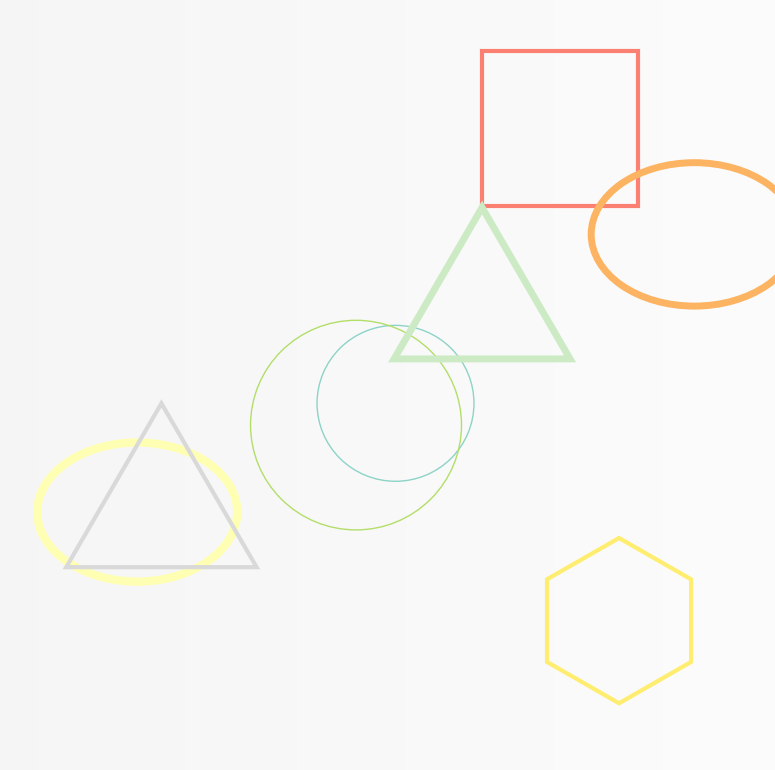[{"shape": "circle", "thickness": 0.5, "radius": 0.51, "center": [0.51, 0.476]}, {"shape": "oval", "thickness": 3, "radius": 0.65, "center": [0.177, 0.335]}, {"shape": "square", "thickness": 1.5, "radius": 0.5, "center": [0.722, 0.833]}, {"shape": "oval", "thickness": 2.5, "radius": 0.67, "center": [0.896, 0.696]}, {"shape": "circle", "thickness": 0.5, "radius": 0.68, "center": [0.459, 0.448]}, {"shape": "triangle", "thickness": 1.5, "radius": 0.71, "center": [0.208, 0.334]}, {"shape": "triangle", "thickness": 2.5, "radius": 0.66, "center": [0.622, 0.599]}, {"shape": "hexagon", "thickness": 1.5, "radius": 0.54, "center": [0.799, 0.194]}]